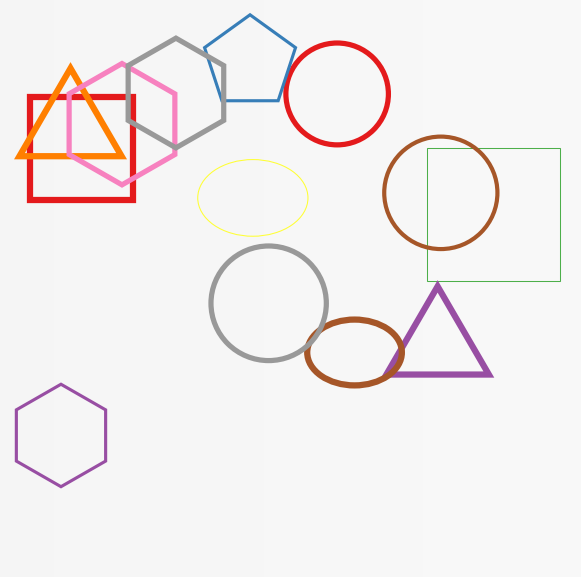[{"shape": "square", "thickness": 3, "radius": 0.44, "center": [0.14, 0.742]}, {"shape": "circle", "thickness": 2.5, "radius": 0.44, "center": [0.58, 0.836]}, {"shape": "pentagon", "thickness": 1.5, "radius": 0.41, "center": [0.43, 0.891]}, {"shape": "square", "thickness": 0.5, "radius": 0.58, "center": [0.849, 0.628]}, {"shape": "hexagon", "thickness": 1.5, "radius": 0.44, "center": [0.105, 0.245]}, {"shape": "triangle", "thickness": 3, "radius": 0.51, "center": [0.753, 0.401]}, {"shape": "triangle", "thickness": 3, "radius": 0.51, "center": [0.121, 0.779]}, {"shape": "oval", "thickness": 0.5, "radius": 0.47, "center": [0.435, 0.656]}, {"shape": "circle", "thickness": 2, "radius": 0.49, "center": [0.758, 0.665]}, {"shape": "oval", "thickness": 3, "radius": 0.41, "center": [0.61, 0.389]}, {"shape": "hexagon", "thickness": 2.5, "radius": 0.53, "center": [0.21, 0.784]}, {"shape": "circle", "thickness": 2.5, "radius": 0.5, "center": [0.462, 0.474]}, {"shape": "hexagon", "thickness": 2.5, "radius": 0.47, "center": [0.303, 0.838]}]